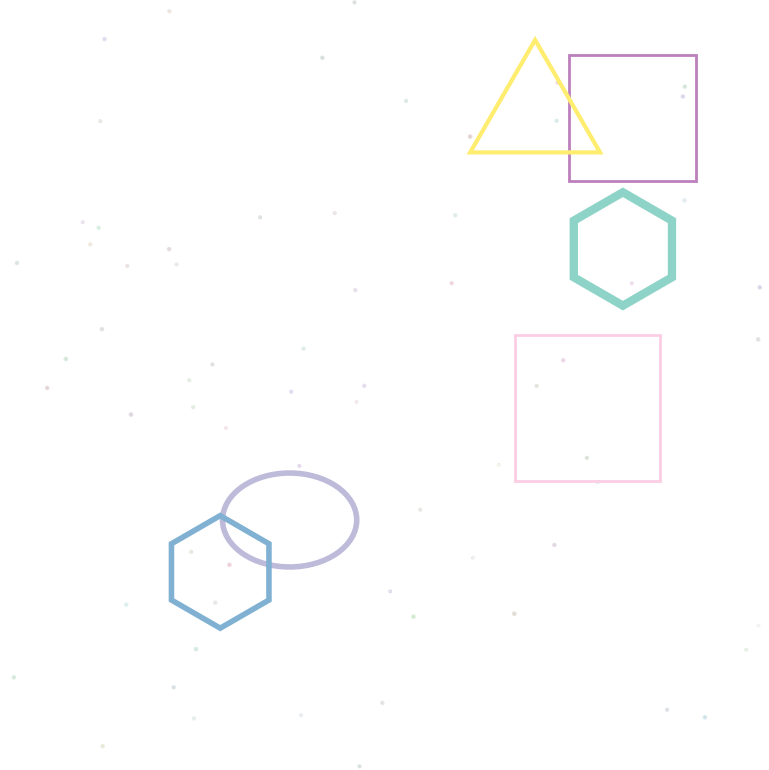[{"shape": "hexagon", "thickness": 3, "radius": 0.37, "center": [0.809, 0.677]}, {"shape": "oval", "thickness": 2, "radius": 0.44, "center": [0.376, 0.325]}, {"shape": "hexagon", "thickness": 2, "radius": 0.37, "center": [0.286, 0.257]}, {"shape": "square", "thickness": 1, "radius": 0.47, "center": [0.763, 0.471]}, {"shape": "square", "thickness": 1, "radius": 0.41, "center": [0.821, 0.847]}, {"shape": "triangle", "thickness": 1.5, "radius": 0.49, "center": [0.695, 0.851]}]